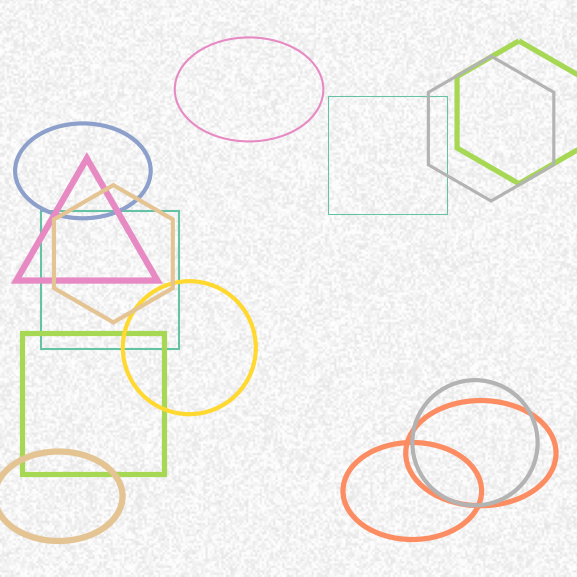[{"shape": "square", "thickness": 1, "radius": 0.6, "center": [0.191, 0.515]}, {"shape": "square", "thickness": 0.5, "radius": 0.51, "center": [0.671, 0.731]}, {"shape": "oval", "thickness": 2.5, "radius": 0.65, "center": [0.833, 0.214]}, {"shape": "oval", "thickness": 2.5, "radius": 0.6, "center": [0.714, 0.149]}, {"shape": "oval", "thickness": 2, "radius": 0.59, "center": [0.144, 0.703]}, {"shape": "triangle", "thickness": 3, "radius": 0.71, "center": [0.15, 0.584]}, {"shape": "oval", "thickness": 1, "radius": 0.64, "center": [0.431, 0.844]}, {"shape": "hexagon", "thickness": 2.5, "radius": 0.62, "center": [0.899, 0.805]}, {"shape": "square", "thickness": 2.5, "radius": 0.61, "center": [0.161, 0.3]}, {"shape": "circle", "thickness": 2, "radius": 0.58, "center": [0.328, 0.397]}, {"shape": "hexagon", "thickness": 2, "radius": 0.59, "center": [0.196, 0.56]}, {"shape": "oval", "thickness": 3, "radius": 0.55, "center": [0.101, 0.14]}, {"shape": "hexagon", "thickness": 1.5, "radius": 0.63, "center": [0.85, 0.777]}, {"shape": "circle", "thickness": 2, "radius": 0.54, "center": [0.822, 0.232]}]